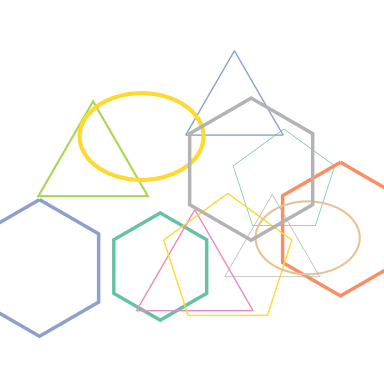[{"shape": "pentagon", "thickness": 0.5, "radius": 0.69, "center": [0.738, 0.526]}, {"shape": "hexagon", "thickness": 2.5, "radius": 0.7, "center": [0.416, 0.308]}, {"shape": "hexagon", "thickness": 2.5, "radius": 0.87, "center": [0.884, 0.405]}, {"shape": "hexagon", "thickness": 2.5, "radius": 0.89, "center": [0.102, 0.304]}, {"shape": "triangle", "thickness": 1, "radius": 0.73, "center": [0.609, 0.722]}, {"shape": "triangle", "thickness": 1, "radius": 0.87, "center": [0.506, 0.28]}, {"shape": "triangle", "thickness": 1.5, "radius": 0.82, "center": [0.242, 0.573]}, {"shape": "pentagon", "thickness": 1, "radius": 0.88, "center": [0.592, 0.322]}, {"shape": "oval", "thickness": 3, "radius": 0.8, "center": [0.368, 0.645]}, {"shape": "oval", "thickness": 1.5, "radius": 0.68, "center": [0.799, 0.382]}, {"shape": "triangle", "thickness": 0.5, "radius": 0.71, "center": [0.707, 0.353]}, {"shape": "hexagon", "thickness": 2.5, "radius": 0.92, "center": [0.652, 0.561]}]